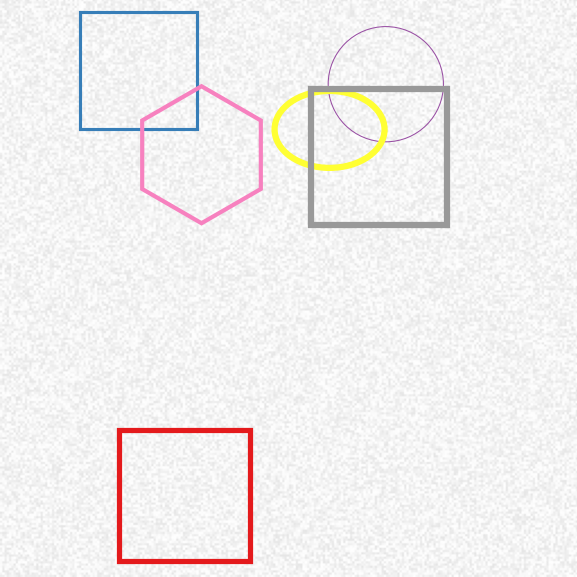[{"shape": "square", "thickness": 2.5, "radius": 0.57, "center": [0.32, 0.142]}, {"shape": "square", "thickness": 1.5, "radius": 0.51, "center": [0.24, 0.877]}, {"shape": "circle", "thickness": 0.5, "radius": 0.5, "center": [0.668, 0.853]}, {"shape": "oval", "thickness": 3, "radius": 0.48, "center": [0.571, 0.775]}, {"shape": "hexagon", "thickness": 2, "radius": 0.59, "center": [0.349, 0.731]}, {"shape": "square", "thickness": 3, "radius": 0.59, "center": [0.657, 0.727]}]